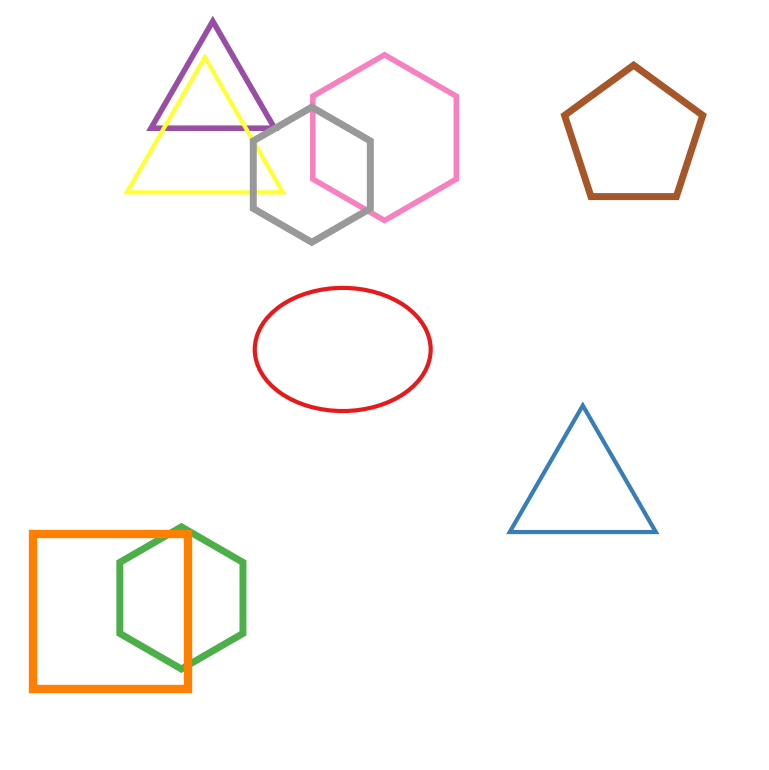[{"shape": "oval", "thickness": 1.5, "radius": 0.57, "center": [0.445, 0.546]}, {"shape": "triangle", "thickness": 1.5, "radius": 0.55, "center": [0.757, 0.364]}, {"shape": "hexagon", "thickness": 2.5, "radius": 0.46, "center": [0.236, 0.223]}, {"shape": "triangle", "thickness": 2, "radius": 0.46, "center": [0.276, 0.88]}, {"shape": "square", "thickness": 3, "radius": 0.5, "center": [0.144, 0.206]}, {"shape": "triangle", "thickness": 1.5, "radius": 0.58, "center": [0.266, 0.809]}, {"shape": "pentagon", "thickness": 2.5, "radius": 0.47, "center": [0.823, 0.821]}, {"shape": "hexagon", "thickness": 2, "radius": 0.54, "center": [0.499, 0.821]}, {"shape": "hexagon", "thickness": 2.5, "radius": 0.44, "center": [0.405, 0.773]}]